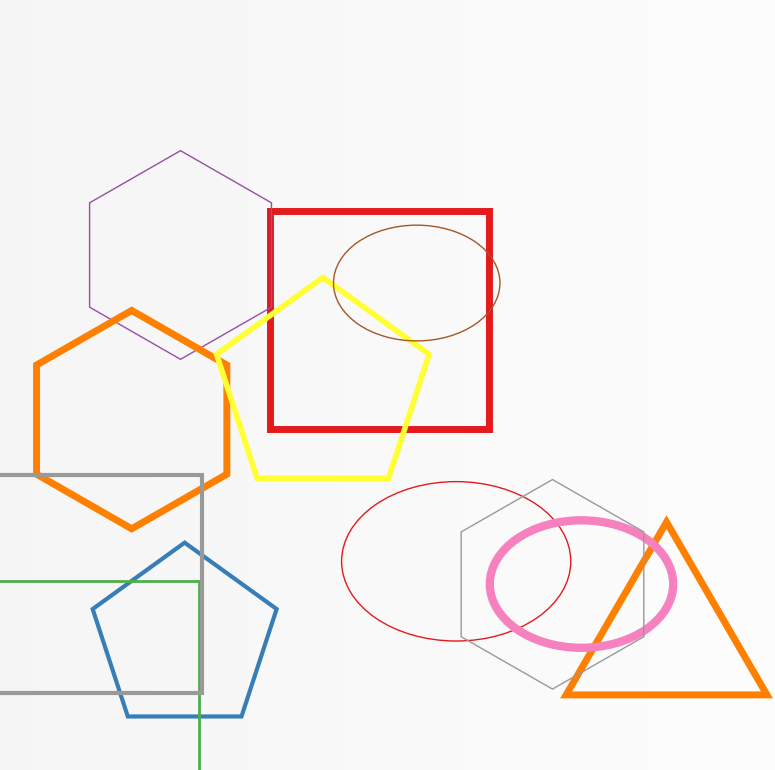[{"shape": "square", "thickness": 2.5, "radius": 0.71, "center": [0.49, 0.584]}, {"shape": "oval", "thickness": 0.5, "radius": 0.74, "center": [0.589, 0.271]}, {"shape": "pentagon", "thickness": 1.5, "radius": 0.62, "center": [0.238, 0.17]}, {"shape": "square", "thickness": 1, "radius": 0.72, "center": [0.112, 0.101]}, {"shape": "hexagon", "thickness": 0.5, "radius": 0.68, "center": [0.233, 0.669]}, {"shape": "hexagon", "thickness": 2.5, "radius": 0.71, "center": [0.17, 0.455]}, {"shape": "triangle", "thickness": 2.5, "radius": 0.75, "center": [0.86, 0.172]}, {"shape": "pentagon", "thickness": 2, "radius": 0.72, "center": [0.417, 0.495]}, {"shape": "oval", "thickness": 0.5, "radius": 0.54, "center": [0.538, 0.632]}, {"shape": "oval", "thickness": 3, "radius": 0.59, "center": [0.75, 0.242]}, {"shape": "hexagon", "thickness": 0.5, "radius": 0.68, "center": [0.713, 0.241]}, {"shape": "square", "thickness": 1.5, "radius": 0.71, "center": [0.119, 0.241]}]